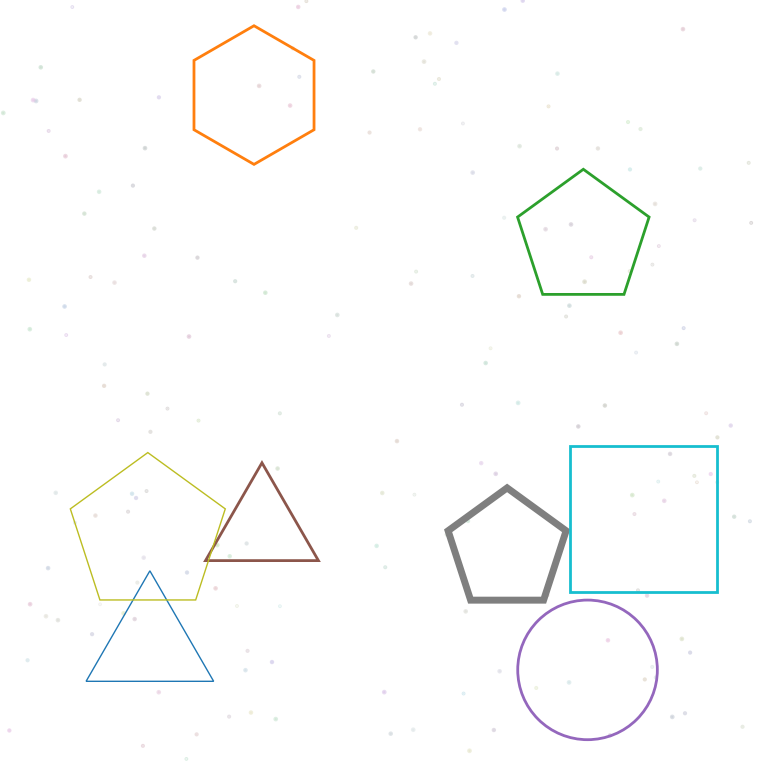[{"shape": "triangle", "thickness": 0.5, "radius": 0.48, "center": [0.195, 0.163]}, {"shape": "hexagon", "thickness": 1, "radius": 0.45, "center": [0.33, 0.877]}, {"shape": "pentagon", "thickness": 1, "radius": 0.45, "center": [0.758, 0.69]}, {"shape": "circle", "thickness": 1, "radius": 0.45, "center": [0.763, 0.13]}, {"shape": "triangle", "thickness": 1, "radius": 0.42, "center": [0.34, 0.314]}, {"shape": "pentagon", "thickness": 2.5, "radius": 0.4, "center": [0.659, 0.286]}, {"shape": "pentagon", "thickness": 0.5, "radius": 0.53, "center": [0.192, 0.306]}, {"shape": "square", "thickness": 1, "radius": 0.47, "center": [0.836, 0.326]}]